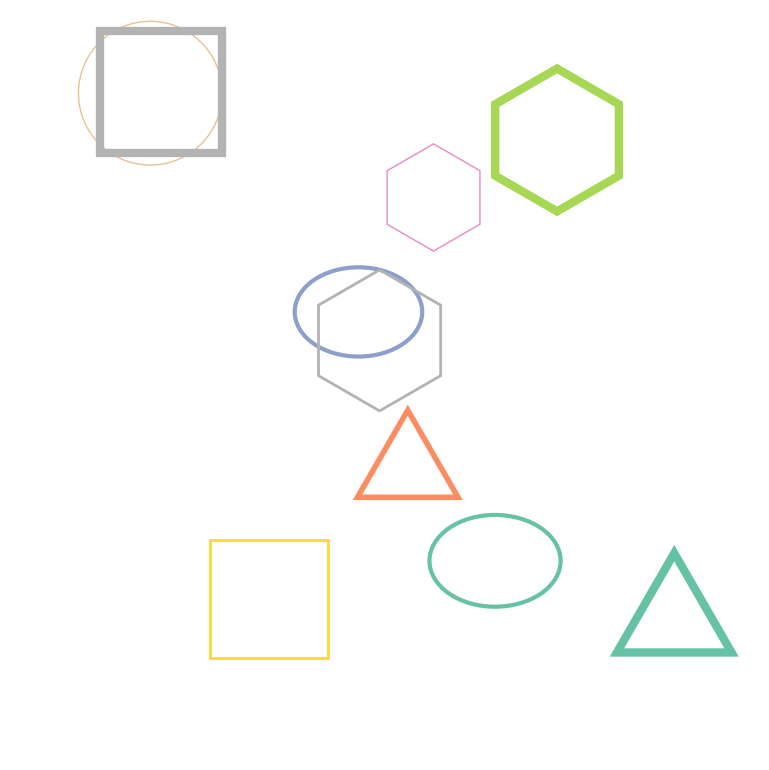[{"shape": "triangle", "thickness": 3, "radius": 0.43, "center": [0.876, 0.196]}, {"shape": "oval", "thickness": 1.5, "radius": 0.43, "center": [0.643, 0.272]}, {"shape": "triangle", "thickness": 2, "radius": 0.38, "center": [0.53, 0.392]}, {"shape": "oval", "thickness": 1.5, "radius": 0.41, "center": [0.466, 0.595]}, {"shape": "hexagon", "thickness": 0.5, "radius": 0.35, "center": [0.563, 0.744]}, {"shape": "hexagon", "thickness": 3, "radius": 0.46, "center": [0.723, 0.818]}, {"shape": "square", "thickness": 1, "radius": 0.38, "center": [0.349, 0.222]}, {"shape": "circle", "thickness": 0.5, "radius": 0.47, "center": [0.195, 0.879]}, {"shape": "hexagon", "thickness": 1, "radius": 0.46, "center": [0.493, 0.558]}, {"shape": "square", "thickness": 3, "radius": 0.4, "center": [0.21, 0.88]}]